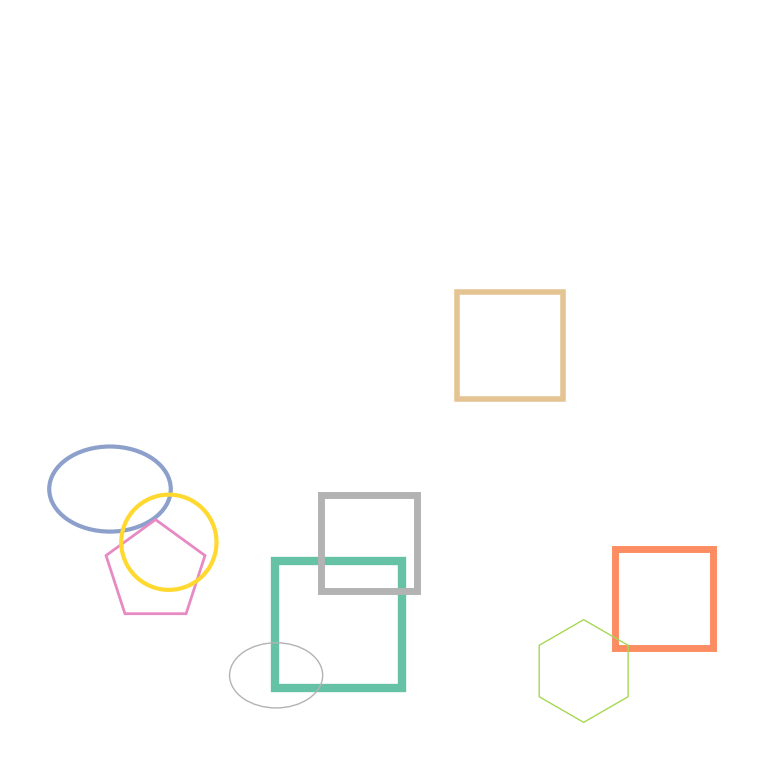[{"shape": "square", "thickness": 3, "radius": 0.41, "center": [0.439, 0.189]}, {"shape": "square", "thickness": 2.5, "radius": 0.32, "center": [0.862, 0.223]}, {"shape": "oval", "thickness": 1.5, "radius": 0.39, "center": [0.143, 0.365]}, {"shape": "pentagon", "thickness": 1, "radius": 0.34, "center": [0.202, 0.258]}, {"shape": "hexagon", "thickness": 0.5, "radius": 0.33, "center": [0.758, 0.129]}, {"shape": "circle", "thickness": 1.5, "radius": 0.31, "center": [0.219, 0.296]}, {"shape": "square", "thickness": 2, "radius": 0.35, "center": [0.662, 0.551]}, {"shape": "square", "thickness": 2.5, "radius": 0.31, "center": [0.48, 0.295]}, {"shape": "oval", "thickness": 0.5, "radius": 0.3, "center": [0.359, 0.123]}]